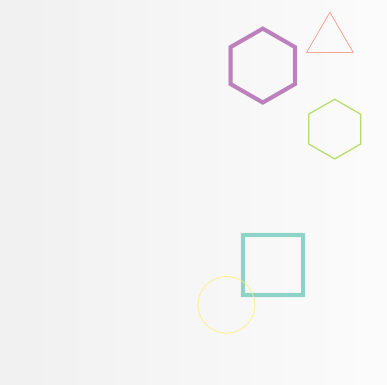[{"shape": "square", "thickness": 3, "radius": 0.39, "center": [0.705, 0.313]}, {"shape": "triangle", "thickness": 0.5, "radius": 0.35, "center": [0.851, 0.898]}, {"shape": "hexagon", "thickness": 1, "radius": 0.39, "center": [0.864, 0.665]}, {"shape": "hexagon", "thickness": 3, "radius": 0.48, "center": [0.678, 0.83]}, {"shape": "circle", "thickness": 0.5, "radius": 0.37, "center": [0.584, 0.208]}]